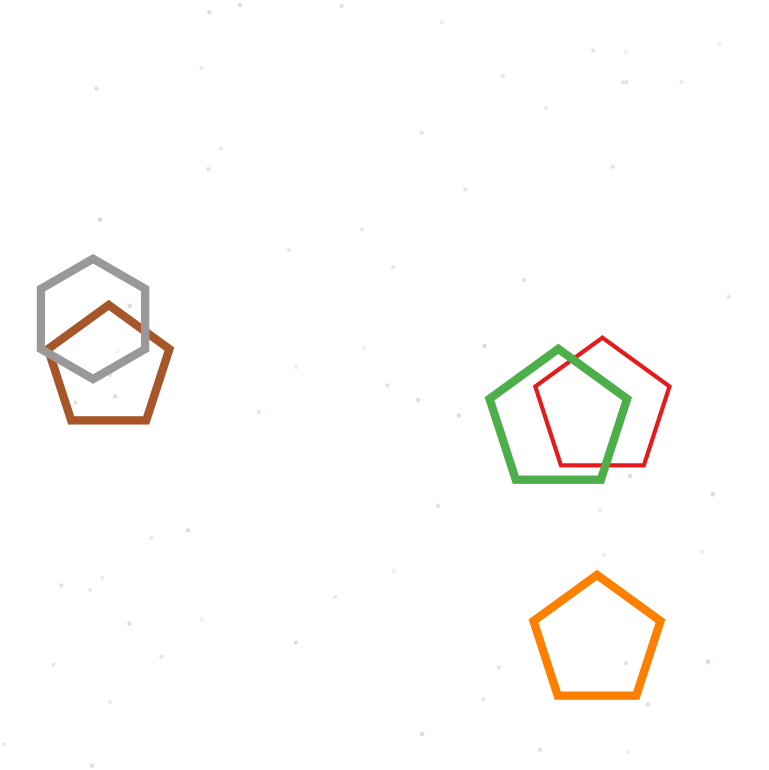[{"shape": "pentagon", "thickness": 1.5, "radius": 0.46, "center": [0.782, 0.47]}, {"shape": "pentagon", "thickness": 3, "radius": 0.47, "center": [0.725, 0.453]}, {"shape": "pentagon", "thickness": 3, "radius": 0.43, "center": [0.775, 0.167]}, {"shape": "pentagon", "thickness": 3, "radius": 0.41, "center": [0.141, 0.521]}, {"shape": "hexagon", "thickness": 3, "radius": 0.39, "center": [0.121, 0.586]}]